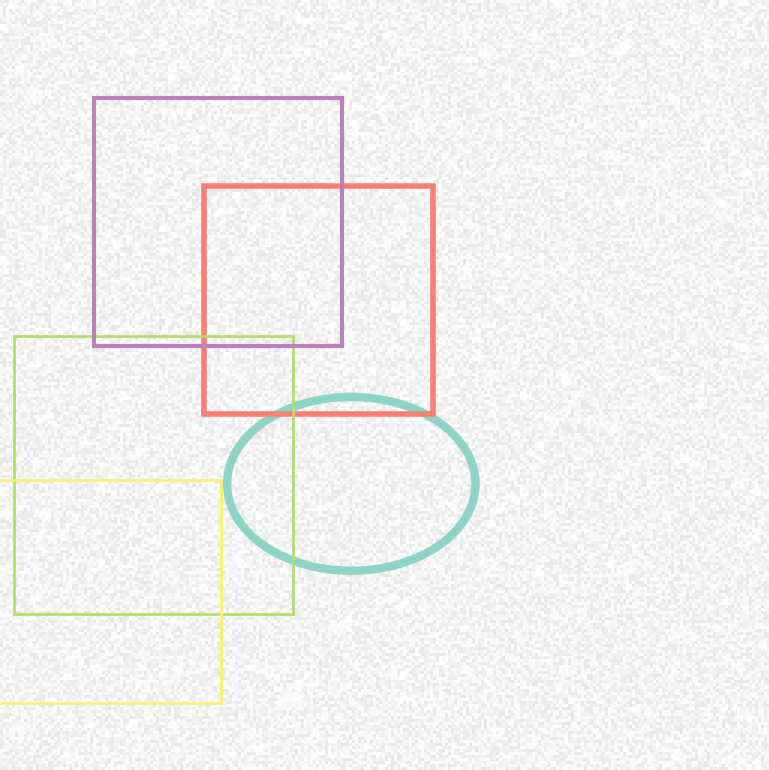[{"shape": "oval", "thickness": 3, "radius": 0.81, "center": [0.456, 0.372]}, {"shape": "square", "thickness": 2, "radius": 0.74, "center": [0.414, 0.61]}, {"shape": "square", "thickness": 1, "radius": 0.9, "center": [0.199, 0.383]}, {"shape": "square", "thickness": 1.5, "radius": 0.8, "center": [0.283, 0.712]}, {"shape": "square", "thickness": 1, "radius": 0.73, "center": [0.142, 0.232]}]